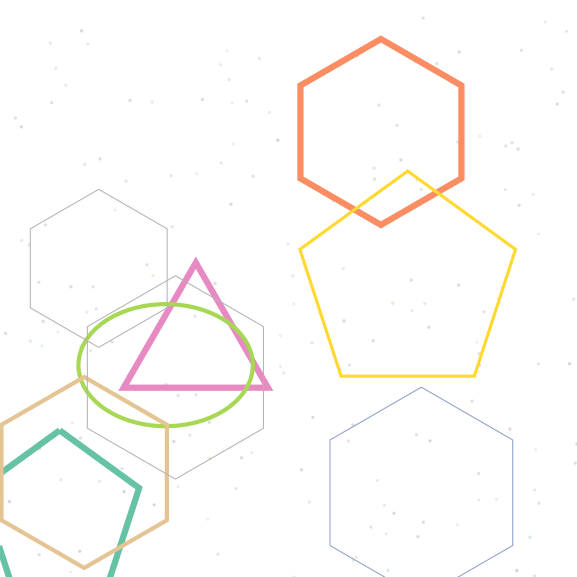[{"shape": "pentagon", "thickness": 3, "radius": 0.72, "center": [0.103, 0.109]}, {"shape": "hexagon", "thickness": 3, "radius": 0.8, "center": [0.66, 0.771]}, {"shape": "hexagon", "thickness": 0.5, "radius": 0.91, "center": [0.73, 0.146]}, {"shape": "triangle", "thickness": 3, "radius": 0.72, "center": [0.339, 0.4]}, {"shape": "oval", "thickness": 2, "radius": 0.76, "center": [0.287, 0.367]}, {"shape": "pentagon", "thickness": 1.5, "radius": 0.98, "center": [0.706, 0.507]}, {"shape": "hexagon", "thickness": 2, "radius": 0.83, "center": [0.146, 0.181]}, {"shape": "hexagon", "thickness": 0.5, "radius": 0.68, "center": [0.171, 0.534]}, {"shape": "hexagon", "thickness": 0.5, "radius": 0.88, "center": [0.304, 0.346]}]